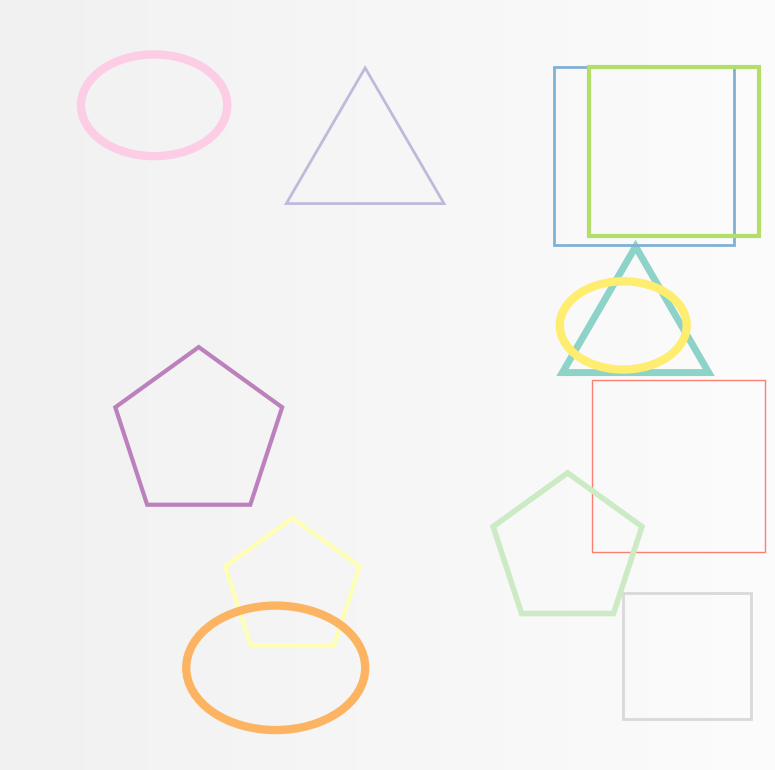[{"shape": "triangle", "thickness": 2.5, "radius": 0.55, "center": [0.82, 0.571]}, {"shape": "pentagon", "thickness": 1.5, "radius": 0.46, "center": [0.377, 0.236]}, {"shape": "triangle", "thickness": 1, "radius": 0.59, "center": [0.471, 0.794]}, {"shape": "square", "thickness": 0.5, "radius": 0.56, "center": [0.876, 0.395]}, {"shape": "square", "thickness": 1, "radius": 0.58, "center": [0.831, 0.797]}, {"shape": "oval", "thickness": 3, "radius": 0.58, "center": [0.356, 0.133]}, {"shape": "square", "thickness": 1.5, "radius": 0.55, "center": [0.87, 0.803]}, {"shape": "oval", "thickness": 3, "radius": 0.47, "center": [0.199, 0.863]}, {"shape": "square", "thickness": 1, "radius": 0.41, "center": [0.886, 0.148]}, {"shape": "pentagon", "thickness": 1.5, "radius": 0.57, "center": [0.256, 0.436]}, {"shape": "pentagon", "thickness": 2, "radius": 0.5, "center": [0.732, 0.285]}, {"shape": "oval", "thickness": 3, "radius": 0.41, "center": [0.804, 0.577]}]